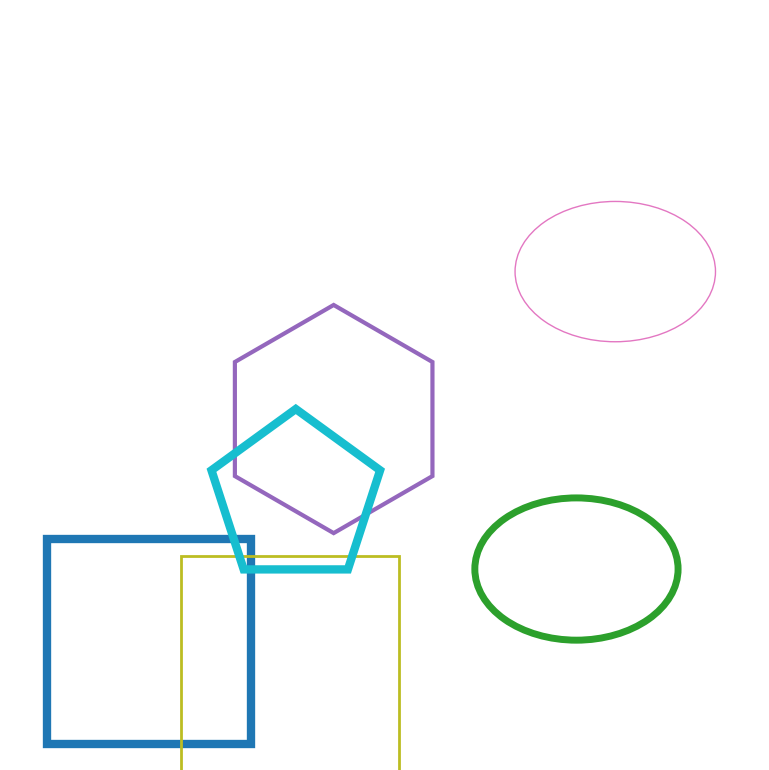[{"shape": "square", "thickness": 3, "radius": 0.66, "center": [0.194, 0.167]}, {"shape": "oval", "thickness": 2.5, "radius": 0.66, "center": [0.749, 0.261]}, {"shape": "hexagon", "thickness": 1.5, "radius": 0.74, "center": [0.433, 0.456]}, {"shape": "oval", "thickness": 0.5, "radius": 0.65, "center": [0.799, 0.647]}, {"shape": "square", "thickness": 1, "radius": 0.71, "center": [0.377, 0.137]}, {"shape": "pentagon", "thickness": 3, "radius": 0.58, "center": [0.384, 0.354]}]